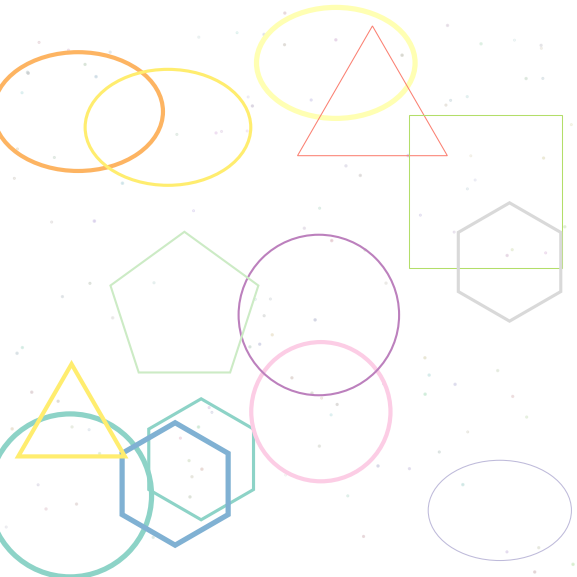[{"shape": "circle", "thickness": 2.5, "radius": 0.71, "center": [0.121, 0.141]}, {"shape": "hexagon", "thickness": 1.5, "radius": 0.52, "center": [0.348, 0.204]}, {"shape": "oval", "thickness": 2.5, "radius": 0.69, "center": [0.581, 0.89]}, {"shape": "oval", "thickness": 0.5, "radius": 0.62, "center": [0.865, 0.115]}, {"shape": "triangle", "thickness": 0.5, "radius": 0.75, "center": [0.645, 0.804]}, {"shape": "hexagon", "thickness": 2.5, "radius": 0.53, "center": [0.303, 0.161]}, {"shape": "oval", "thickness": 2, "radius": 0.73, "center": [0.135, 0.806]}, {"shape": "square", "thickness": 0.5, "radius": 0.66, "center": [0.841, 0.667]}, {"shape": "circle", "thickness": 2, "radius": 0.6, "center": [0.556, 0.286]}, {"shape": "hexagon", "thickness": 1.5, "radius": 0.51, "center": [0.882, 0.545]}, {"shape": "circle", "thickness": 1, "radius": 0.69, "center": [0.552, 0.454]}, {"shape": "pentagon", "thickness": 1, "radius": 0.67, "center": [0.319, 0.463]}, {"shape": "triangle", "thickness": 2, "radius": 0.53, "center": [0.124, 0.262]}, {"shape": "oval", "thickness": 1.5, "radius": 0.72, "center": [0.291, 0.779]}]